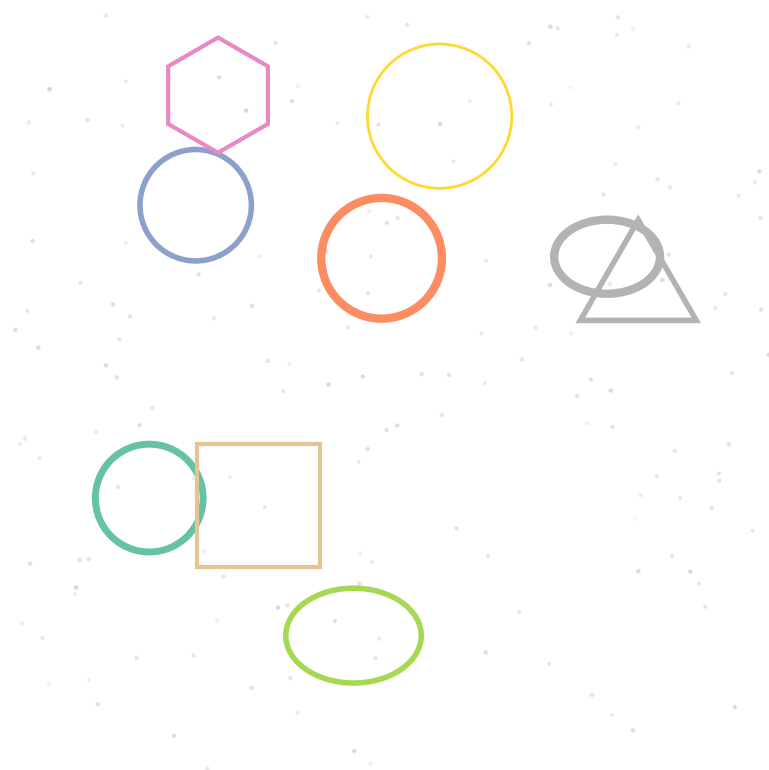[{"shape": "circle", "thickness": 2.5, "radius": 0.35, "center": [0.194, 0.353]}, {"shape": "circle", "thickness": 3, "radius": 0.39, "center": [0.496, 0.665]}, {"shape": "circle", "thickness": 2, "radius": 0.36, "center": [0.254, 0.733]}, {"shape": "hexagon", "thickness": 1.5, "radius": 0.37, "center": [0.283, 0.876]}, {"shape": "oval", "thickness": 2, "radius": 0.44, "center": [0.459, 0.175]}, {"shape": "circle", "thickness": 1, "radius": 0.47, "center": [0.571, 0.849]}, {"shape": "square", "thickness": 1.5, "radius": 0.4, "center": [0.336, 0.343]}, {"shape": "triangle", "thickness": 2, "radius": 0.43, "center": [0.829, 0.627]}, {"shape": "oval", "thickness": 3, "radius": 0.34, "center": [0.788, 0.667]}]